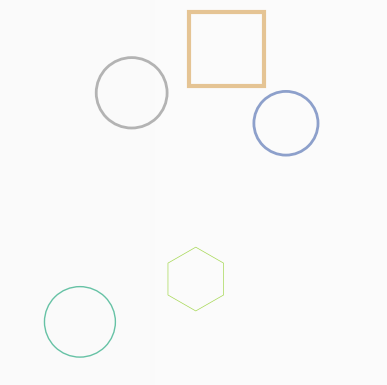[{"shape": "circle", "thickness": 1, "radius": 0.46, "center": [0.206, 0.164]}, {"shape": "circle", "thickness": 2, "radius": 0.41, "center": [0.738, 0.68]}, {"shape": "hexagon", "thickness": 0.5, "radius": 0.41, "center": [0.505, 0.275]}, {"shape": "square", "thickness": 3, "radius": 0.48, "center": [0.584, 0.873]}, {"shape": "circle", "thickness": 2, "radius": 0.46, "center": [0.34, 0.759]}]